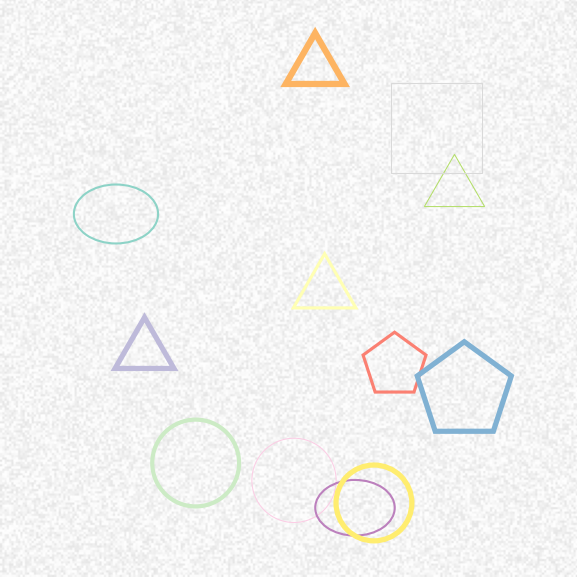[{"shape": "oval", "thickness": 1, "radius": 0.36, "center": [0.201, 0.629]}, {"shape": "triangle", "thickness": 1.5, "radius": 0.31, "center": [0.562, 0.497]}, {"shape": "triangle", "thickness": 2.5, "radius": 0.29, "center": [0.25, 0.391]}, {"shape": "pentagon", "thickness": 1.5, "radius": 0.29, "center": [0.683, 0.367]}, {"shape": "pentagon", "thickness": 2.5, "radius": 0.43, "center": [0.804, 0.322]}, {"shape": "triangle", "thickness": 3, "radius": 0.29, "center": [0.546, 0.883]}, {"shape": "triangle", "thickness": 0.5, "radius": 0.3, "center": [0.787, 0.672]}, {"shape": "circle", "thickness": 0.5, "radius": 0.36, "center": [0.509, 0.167]}, {"shape": "square", "thickness": 0.5, "radius": 0.39, "center": [0.756, 0.777]}, {"shape": "oval", "thickness": 1, "radius": 0.34, "center": [0.615, 0.12]}, {"shape": "circle", "thickness": 2, "radius": 0.38, "center": [0.339, 0.197]}, {"shape": "circle", "thickness": 2.5, "radius": 0.33, "center": [0.648, 0.128]}]